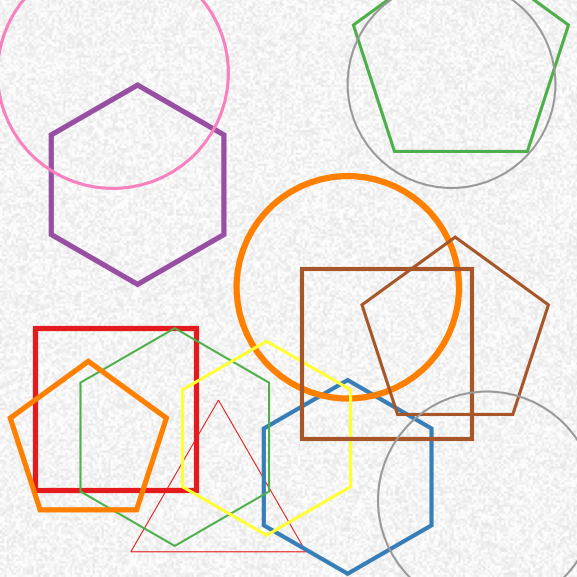[{"shape": "square", "thickness": 2.5, "radius": 0.7, "center": [0.2, 0.29]}, {"shape": "triangle", "thickness": 0.5, "radius": 0.88, "center": [0.378, 0.131]}, {"shape": "hexagon", "thickness": 2, "radius": 0.84, "center": [0.602, 0.173]}, {"shape": "hexagon", "thickness": 1, "radius": 0.94, "center": [0.303, 0.242]}, {"shape": "pentagon", "thickness": 1.5, "radius": 0.98, "center": [0.798, 0.895]}, {"shape": "hexagon", "thickness": 2.5, "radius": 0.86, "center": [0.238, 0.679]}, {"shape": "circle", "thickness": 3, "radius": 0.96, "center": [0.602, 0.502]}, {"shape": "pentagon", "thickness": 2.5, "radius": 0.71, "center": [0.153, 0.231]}, {"shape": "hexagon", "thickness": 1.5, "radius": 0.84, "center": [0.462, 0.24]}, {"shape": "square", "thickness": 2, "radius": 0.74, "center": [0.671, 0.387]}, {"shape": "pentagon", "thickness": 1.5, "radius": 0.85, "center": [0.788, 0.419]}, {"shape": "circle", "thickness": 1.5, "radius": 1.0, "center": [0.196, 0.873]}, {"shape": "circle", "thickness": 1, "radius": 0.9, "center": [0.782, 0.854]}, {"shape": "circle", "thickness": 1, "radius": 0.94, "center": [0.843, 0.133]}]